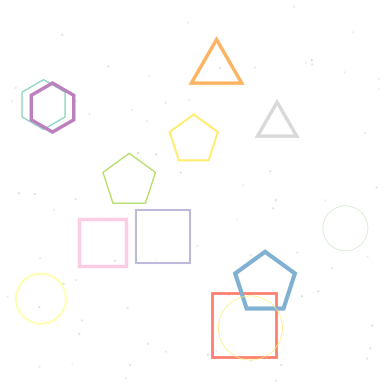[{"shape": "hexagon", "thickness": 1, "radius": 0.32, "center": [0.113, 0.728]}, {"shape": "circle", "thickness": 1.5, "radius": 0.33, "center": [0.106, 0.224]}, {"shape": "square", "thickness": 1.5, "radius": 0.35, "center": [0.423, 0.385]}, {"shape": "square", "thickness": 2, "radius": 0.41, "center": [0.633, 0.155]}, {"shape": "pentagon", "thickness": 3, "radius": 0.41, "center": [0.688, 0.265]}, {"shape": "triangle", "thickness": 2.5, "radius": 0.38, "center": [0.562, 0.822]}, {"shape": "pentagon", "thickness": 1, "radius": 0.36, "center": [0.336, 0.53]}, {"shape": "square", "thickness": 2.5, "radius": 0.31, "center": [0.267, 0.37]}, {"shape": "triangle", "thickness": 2.5, "radius": 0.29, "center": [0.72, 0.676]}, {"shape": "hexagon", "thickness": 2.5, "radius": 0.32, "center": [0.136, 0.721]}, {"shape": "circle", "thickness": 0.5, "radius": 0.29, "center": [0.897, 0.407]}, {"shape": "pentagon", "thickness": 1.5, "radius": 0.33, "center": [0.503, 0.637]}, {"shape": "circle", "thickness": 0.5, "radius": 0.42, "center": [0.651, 0.148]}]